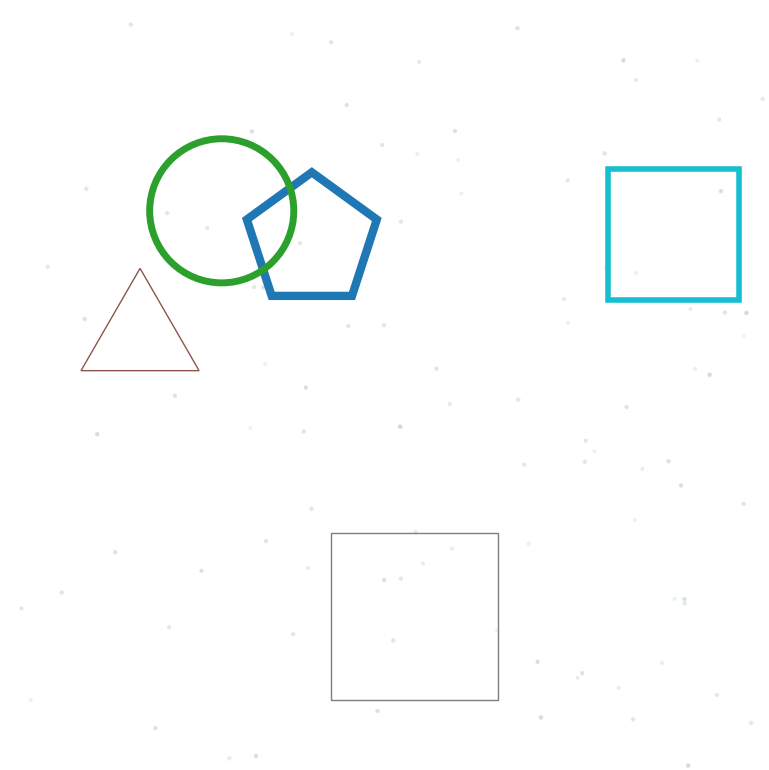[{"shape": "pentagon", "thickness": 3, "radius": 0.44, "center": [0.405, 0.688]}, {"shape": "circle", "thickness": 2.5, "radius": 0.47, "center": [0.288, 0.726]}, {"shape": "triangle", "thickness": 0.5, "radius": 0.44, "center": [0.182, 0.563]}, {"shape": "square", "thickness": 0.5, "radius": 0.54, "center": [0.538, 0.199]}, {"shape": "square", "thickness": 2, "radius": 0.42, "center": [0.875, 0.696]}]